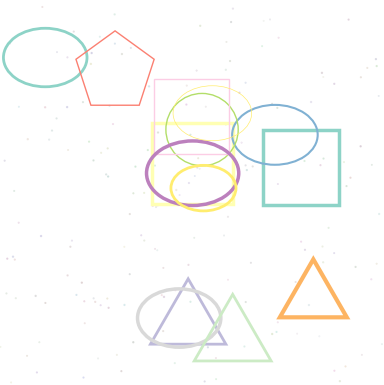[{"shape": "oval", "thickness": 2, "radius": 0.54, "center": [0.117, 0.851]}, {"shape": "square", "thickness": 2.5, "radius": 0.49, "center": [0.781, 0.565]}, {"shape": "square", "thickness": 2.5, "radius": 0.52, "center": [0.5, 0.575]}, {"shape": "triangle", "thickness": 2, "radius": 0.57, "center": [0.489, 0.163]}, {"shape": "pentagon", "thickness": 1, "radius": 0.53, "center": [0.299, 0.813]}, {"shape": "oval", "thickness": 1.5, "radius": 0.56, "center": [0.714, 0.65]}, {"shape": "triangle", "thickness": 3, "radius": 0.5, "center": [0.814, 0.226]}, {"shape": "circle", "thickness": 1, "radius": 0.47, "center": [0.525, 0.663]}, {"shape": "square", "thickness": 1, "radius": 0.48, "center": [0.497, 0.698]}, {"shape": "oval", "thickness": 2.5, "radius": 0.54, "center": [0.465, 0.174]}, {"shape": "oval", "thickness": 2.5, "radius": 0.6, "center": [0.5, 0.55]}, {"shape": "triangle", "thickness": 2, "radius": 0.58, "center": [0.604, 0.12]}, {"shape": "oval", "thickness": 0.5, "radius": 0.51, "center": [0.552, 0.706]}, {"shape": "oval", "thickness": 2, "radius": 0.42, "center": [0.528, 0.511]}]